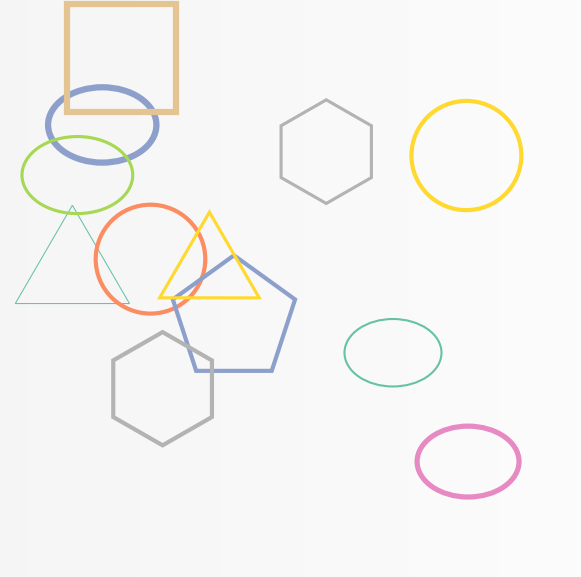[{"shape": "oval", "thickness": 1, "radius": 0.42, "center": [0.676, 0.388]}, {"shape": "triangle", "thickness": 0.5, "radius": 0.57, "center": [0.125, 0.53]}, {"shape": "circle", "thickness": 2, "radius": 0.47, "center": [0.259, 0.55]}, {"shape": "pentagon", "thickness": 2, "radius": 0.55, "center": [0.402, 0.446]}, {"shape": "oval", "thickness": 3, "radius": 0.47, "center": [0.176, 0.783]}, {"shape": "oval", "thickness": 2.5, "radius": 0.44, "center": [0.805, 0.2]}, {"shape": "oval", "thickness": 1.5, "radius": 0.48, "center": [0.133, 0.696]}, {"shape": "triangle", "thickness": 1.5, "radius": 0.49, "center": [0.36, 0.533]}, {"shape": "circle", "thickness": 2, "radius": 0.47, "center": [0.802, 0.73]}, {"shape": "square", "thickness": 3, "radius": 0.47, "center": [0.209, 0.899]}, {"shape": "hexagon", "thickness": 1.5, "radius": 0.45, "center": [0.561, 0.737]}, {"shape": "hexagon", "thickness": 2, "radius": 0.49, "center": [0.28, 0.326]}]